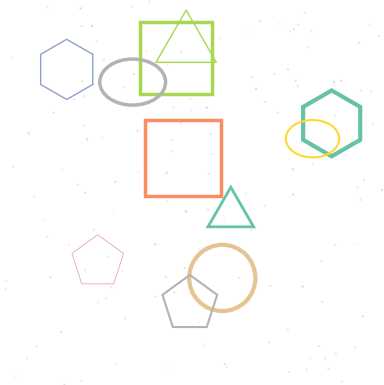[{"shape": "hexagon", "thickness": 3, "radius": 0.43, "center": [0.862, 0.68]}, {"shape": "triangle", "thickness": 2, "radius": 0.34, "center": [0.599, 0.445]}, {"shape": "square", "thickness": 2.5, "radius": 0.49, "center": [0.475, 0.59]}, {"shape": "hexagon", "thickness": 1, "radius": 0.39, "center": [0.173, 0.82]}, {"shape": "pentagon", "thickness": 0.5, "radius": 0.35, "center": [0.254, 0.32]}, {"shape": "triangle", "thickness": 1, "radius": 0.45, "center": [0.484, 0.883]}, {"shape": "square", "thickness": 2.5, "radius": 0.47, "center": [0.457, 0.849]}, {"shape": "oval", "thickness": 1.5, "radius": 0.35, "center": [0.812, 0.64]}, {"shape": "circle", "thickness": 3, "radius": 0.43, "center": [0.577, 0.278]}, {"shape": "oval", "thickness": 2.5, "radius": 0.43, "center": [0.345, 0.787]}, {"shape": "pentagon", "thickness": 1.5, "radius": 0.37, "center": [0.493, 0.211]}]